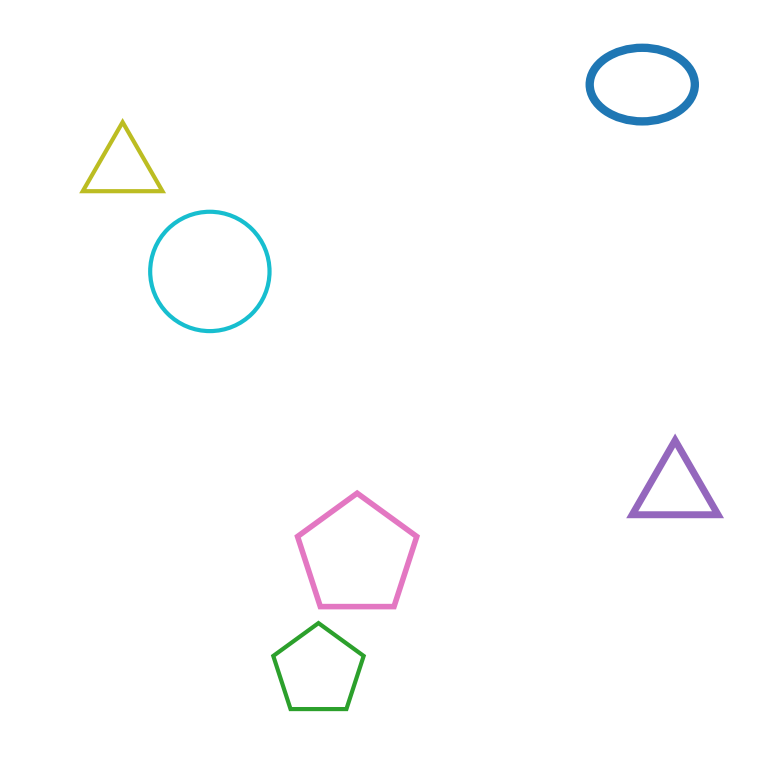[{"shape": "oval", "thickness": 3, "radius": 0.34, "center": [0.834, 0.89]}, {"shape": "pentagon", "thickness": 1.5, "radius": 0.31, "center": [0.414, 0.129]}, {"shape": "triangle", "thickness": 2.5, "radius": 0.32, "center": [0.877, 0.364]}, {"shape": "pentagon", "thickness": 2, "radius": 0.41, "center": [0.464, 0.278]}, {"shape": "triangle", "thickness": 1.5, "radius": 0.3, "center": [0.159, 0.782]}, {"shape": "circle", "thickness": 1.5, "radius": 0.39, "center": [0.273, 0.647]}]